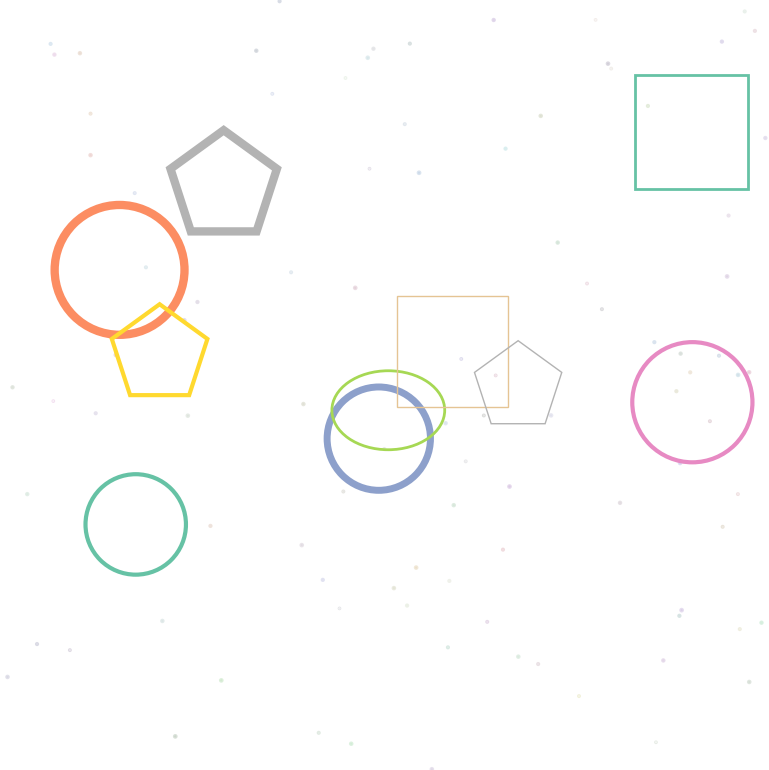[{"shape": "circle", "thickness": 1.5, "radius": 0.33, "center": [0.176, 0.319]}, {"shape": "square", "thickness": 1, "radius": 0.37, "center": [0.898, 0.829]}, {"shape": "circle", "thickness": 3, "radius": 0.42, "center": [0.155, 0.649]}, {"shape": "circle", "thickness": 2.5, "radius": 0.34, "center": [0.492, 0.43]}, {"shape": "circle", "thickness": 1.5, "radius": 0.39, "center": [0.899, 0.478]}, {"shape": "oval", "thickness": 1, "radius": 0.37, "center": [0.504, 0.467]}, {"shape": "pentagon", "thickness": 1.5, "radius": 0.33, "center": [0.207, 0.54]}, {"shape": "square", "thickness": 0.5, "radius": 0.36, "center": [0.588, 0.543]}, {"shape": "pentagon", "thickness": 0.5, "radius": 0.3, "center": [0.673, 0.498]}, {"shape": "pentagon", "thickness": 3, "radius": 0.36, "center": [0.291, 0.758]}]